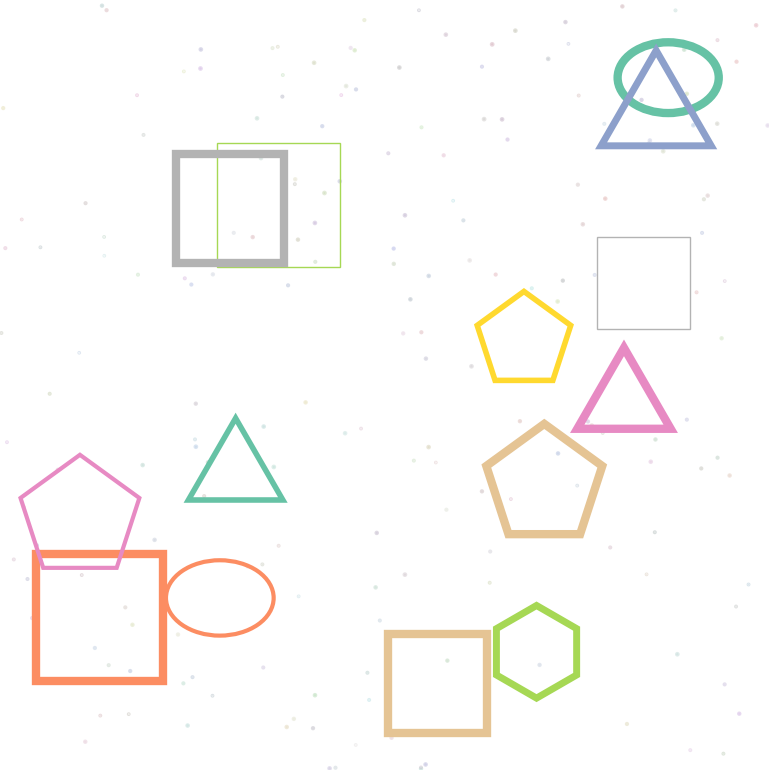[{"shape": "oval", "thickness": 3, "radius": 0.33, "center": [0.868, 0.899]}, {"shape": "triangle", "thickness": 2, "radius": 0.35, "center": [0.306, 0.386]}, {"shape": "oval", "thickness": 1.5, "radius": 0.35, "center": [0.285, 0.223]}, {"shape": "square", "thickness": 3, "radius": 0.41, "center": [0.13, 0.198]}, {"shape": "triangle", "thickness": 2.5, "radius": 0.41, "center": [0.852, 0.852]}, {"shape": "triangle", "thickness": 3, "radius": 0.35, "center": [0.81, 0.478]}, {"shape": "pentagon", "thickness": 1.5, "radius": 0.41, "center": [0.104, 0.328]}, {"shape": "square", "thickness": 0.5, "radius": 0.4, "center": [0.362, 0.734]}, {"shape": "hexagon", "thickness": 2.5, "radius": 0.3, "center": [0.697, 0.153]}, {"shape": "pentagon", "thickness": 2, "radius": 0.32, "center": [0.68, 0.558]}, {"shape": "square", "thickness": 3, "radius": 0.32, "center": [0.568, 0.112]}, {"shape": "pentagon", "thickness": 3, "radius": 0.4, "center": [0.707, 0.37]}, {"shape": "square", "thickness": 0.5, "radius": 0.3, "center": [0.835, 0.632]}, {"shape": "square", "thickness": 3, "radius": 0.35, "center": [0.298, 0.729]}]